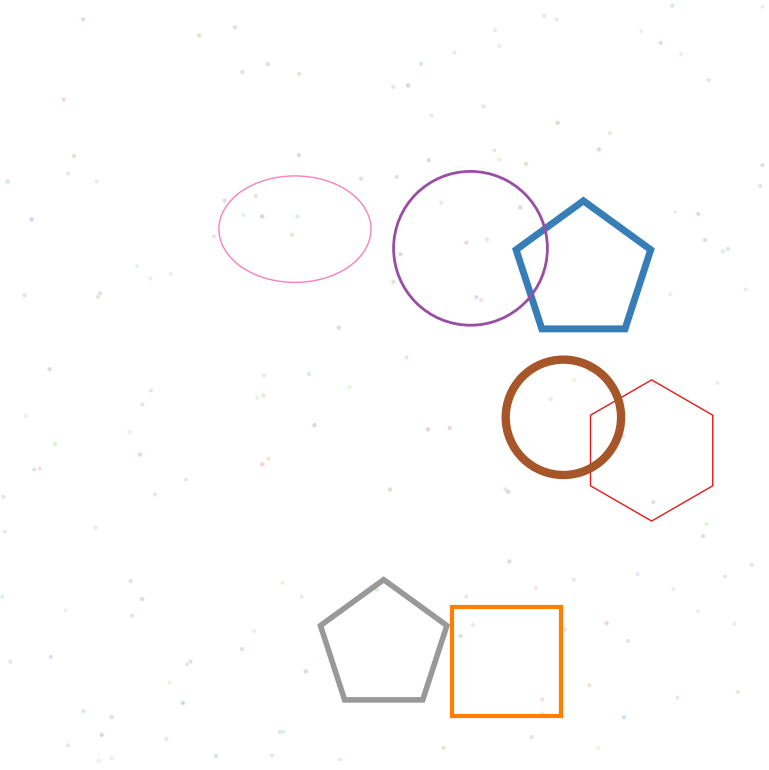[{"shape": "hexagon", "thickness": 0.5, "radius": 0.46, "center": [0.846, 0.415]}, {"shape": "pentagon", "thickness": 2.5, "radius": 0.46, "center": [0.758, 0.647]}, {"shape": "circle", "thickness": 1, "radius": 0.5, "center": [0.611, 0.678]}, {"shape": "square", "thickness": 1.5, "radius": 0.35, "center": [0.658, 0.141]}, {"shape": "circle", "thickness": 3, "radius": 0.37, "center": [0.732, 0.458]}, {"shape": "oval", "thickness": 0.5, "radius": 0.49, "center": [0.383, 0.702]}, {"shape": "pentagon", "thickness": 2, "radius": 0.43, "center": [0.498, 0.161]}]